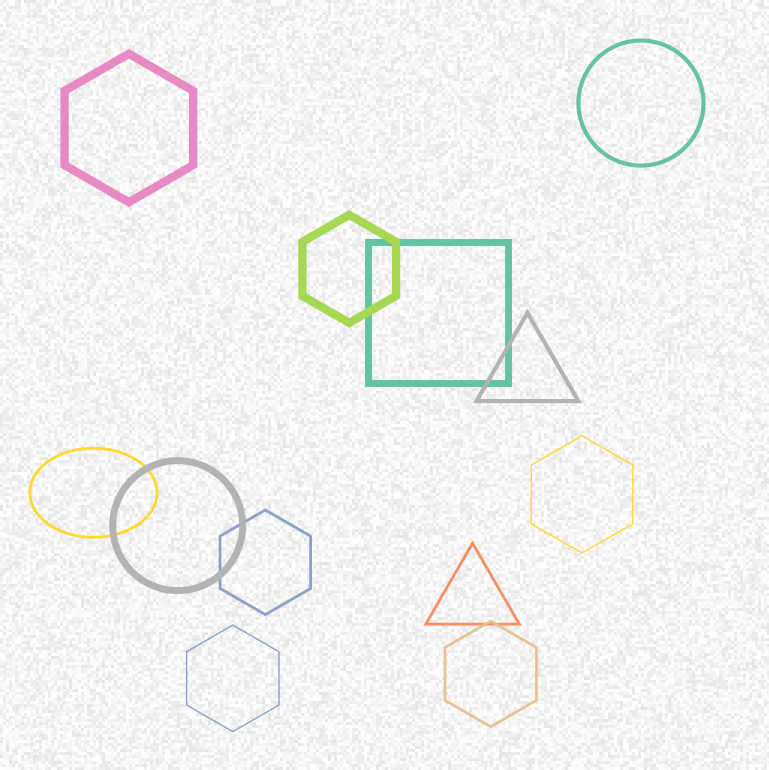[{"shape": "circle", "thickness": 1.5, "radius": 0.41, "center": [0.832, 0.866]}, {"shape": "square", "thickness": 2.5, "radius": 0.46, "center": [0.569, 0.594]}, {"shape": "triangle", "thickness": 1, "radius": 0.35, "center": [0.614, 0.224]}, {"shape": "hexagon", "thickness": 0.5, "radius": 0.35, "center": [0.302, 0.119]}, {"shape": "hexagon", "thickness": 1, "radius": 0.34, "center": [0.345, 0.27]}, {"shape": "hexagon", "thickness": 3, "radius": 0.48, "center": [0.167, 0.834]}, {"shape": "hexagon", "thickness": 3, "radius": 0.35, "center": [0.454, 0.651]}, {"shape": "hexagon", "thickness": 0.5, "radius": 0.38, "center": [0.756, 0.358]}, {"shape": "oval", "thickness": 1, "radius": 0.41, "center": [0.121, 0.36]}, {"shape": "hexagon", "thickness": 1, "radius": 0.34, "center": [0.637, 0.125]}, {"shape": "triangle", "thickness": 1.5, "radius": 0.38, "center": [0.685, 0.517]}, {"shape": "circle", "thickness": 2.5, "radius": 0.42, "center": [0.231, 0.317]}]